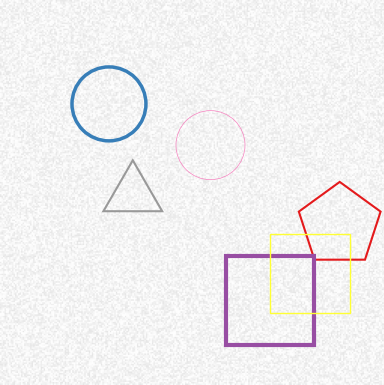[{"shape": "pentagon", "thickness": 1.5, "radius": 0.56, "center": [0.882, 0.416]}, {"shape": "circle", "thickness": 2.5, "radius": 0.48, "center": [0.283, 0.73]}, {"shape": "square", "thickness": 3, "radius": 0.57, "center": [0.701, 0.22]}, {"shape": "square", "thickness": 1, "radius": 0.52, "center": [0.805, 0.289]}, {"shape": "circle", "thickness": 0.5, "radius": 0.45, "center": [0.547, 0.623]}, {"shape": "triangle", "thickness": 1.5, "radius": 0.44, "center": [0.345, 0.495]}]